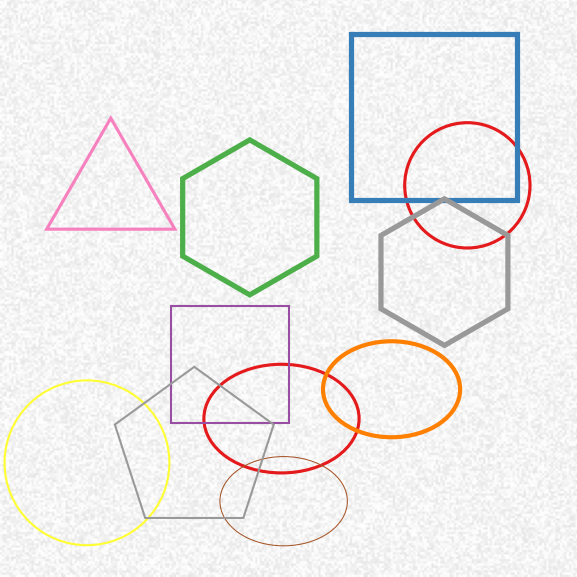[{"shape": "circle", "thickness": 1.5, "radius": 0.54, "center": [0.809, 0.678]}, {"shape": "oval", "thickness": 1.5, "radius": 0.67, "center": [0.487, 0.274]}, {"shape": "square", "thickness": 2.5, "radius": 0.72, "center": [0.752, 0.796]}, {"shape": "hexagon", "thickness": 2.5, "radius": 0.67, "center": [0.432, 0.623]}, {"shape": "square", "thickness": 1, "radius": 0.51, "center": [0.398, 0.368]}, {"shape": "oval", "thickness": 2, "radius": 0.59, "center": [0.678, 0.325]}, {"shape": "circle", "thickness": 1, "radius": 0.71, "center": [0.151, 0.198]}, {"shape": "oval", "thickness": 0.5, "radius": 0.55, "center": [0.491, 0.131]}, {"shape": "triangle", "thickness": 1.5, "radius": 0.64, "center": [0.192, 0.666]}, {"shape": "pentagon", "thickness": 1, "radius": 0.72, "center": [0.336, 0.219]}, {"shape": "hexagon", "thickness": 2.5, "radius": 0.63, "center": [0.77, 0.528]}]